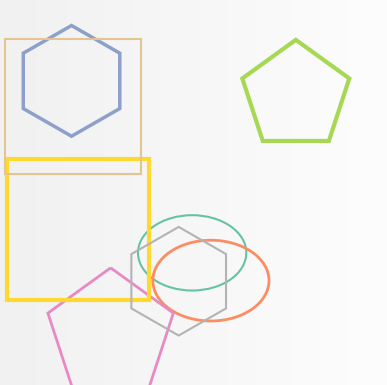[{"shape": "oval", "thickness": 1.5, "radius": 0.7, "center": [0.496, 0.343]}, {"shape": "oval", "thickness": 2, "radius": 0.75, "center": [0.544, 0.271]}, {"shape": "hexagon", "thickness": 2.5, "radius": 0.72, "center": [0.185, 0.79]}, {"shape": "pentagon", "thickness": 2, "radius": 0.85, "center": [0.286, 0.134]}, {"shape": "pentagon", "thickness": 3, "radius": 0.73, "center": [0.763, 0.751]}, {"shape": "square", "thickness": 3, "radius": 0.91, "center": [0.201, 0.403]}, {"shape": "square", "thickness": 1.5, "radius": 0.88, "center": [0.189, 0.724]}, {"shape": "hexagon", "thickness": 1.5, "radius": 0.71, "center": [0.461, 0.27]}]